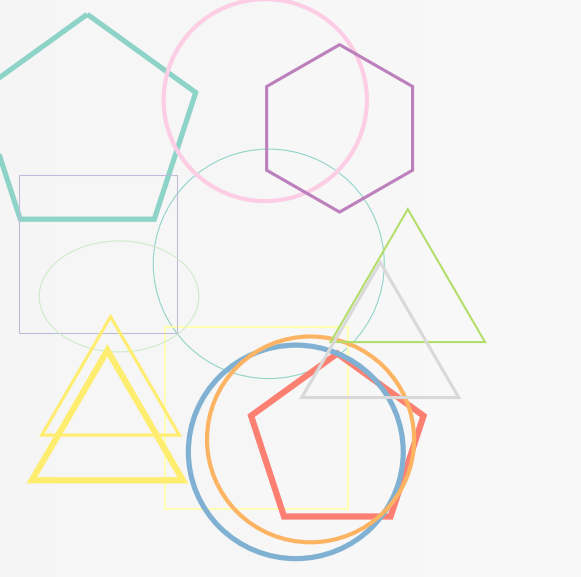[{"shape": "pentagon", "thickness": 2.5, "radius": 0.98, "center": [0.15, 0.778]}, {"shape": "circle", "thickness": 0.5, "radius": 0.99, "center": [0.462, 0.542]}, {"shape": "square", "thickness": 1, "radius": 0.78, "center": [0.441, 0.275]}, {"shape": "square", "thickness": 0.5, "radius": 0.68, "center": [0.169, 0.56]}, {"shape": "pentagon", "thickness": 3, "radius": 0.78, "center": [0.58, 0.231]}, {"shape": "circle", "thickness": 2.5, "radius": 0.92, "center": [0.509, 0.217]}, {"shape": "circle", "thickness": 2, "radius": 0.89, "center": [0.534, 0.238]}, {"shape": "triangle", "thickness": 1, "radius": 0.77, "center": [0.702, 0.484]}, {"shape": "circle", "thickness": 2, "radius": 0.87, "center": [0.456, 0.826]}, {"shape": "triangle", "thickness": 1.5, "radius": 0.78, "center": [0.654, 0.389]}, {"shape": "hexagon", "thickness": 1.5, "radius": 0.72, "center": [0.584, 0.777]}, {"shape": "oval", "thickness": 0.5, "radius": 0.69, "center": [0.205, 0.486]}, {"shape": "triangle", "thickness": 1.5, "radius": 0.68, "center": [0.19, 0.314]}, {"shape": "triangle", "thickness": 3, "radius": 0.75, "center": [0.185, 0.242]}]